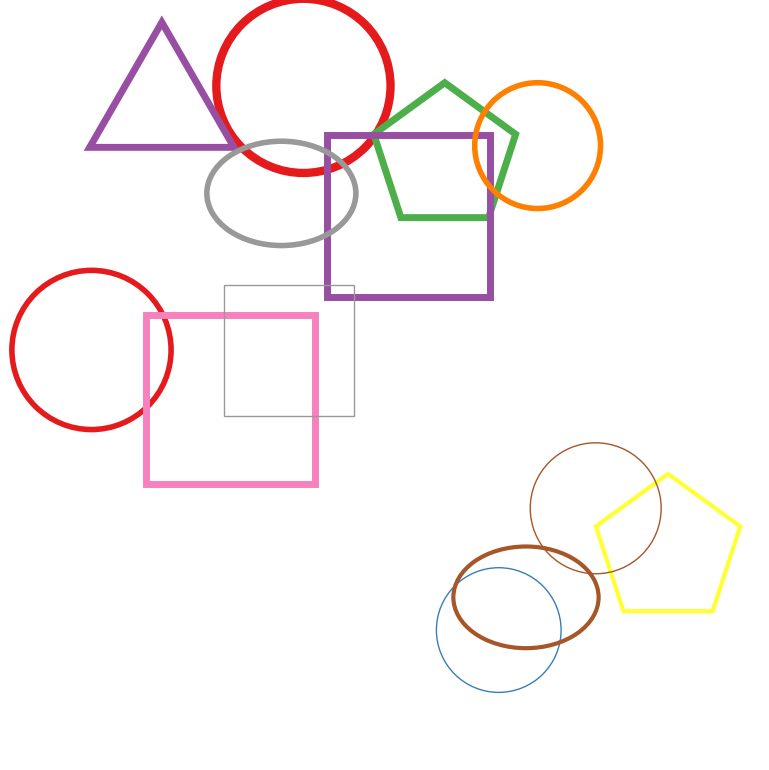[{"shape": "circle", "thickness": 2, "radius": 0.52, "center": [0.119, 0.546]}, {"shape": "circle", "thickness": 3, "radius": 0.57, "center": [0.394, 0.888]}, {"shape": "circle", "thickness": 0.5, "radius": 0.4, "center": [0.648, 0.182]}, {"shape": "pentagon", "thickness": 2.5, "radius": 0.48, "center": [0.578, 0.796]}, {"shape": "triangle", "thickness": 2.5, "radius": 0.54, "center": [0.21, 0.863]}, {"shape": "square", "thickness": 2.5, "radius": 0.53, "center": [0.53, 0.72]}, {"shape": "circle", "thickness": 2, "radius": 0.41, "center": [0.698, 0.811]}, {"shape": "pentagon", "thickness": 1.5, "radius": 0.49, "center": [0.868, 0.286]}, {"shape": "oval", "thickness": 1.5, "radius": 0.47, "center": [0.683, 0.224]}, {"shape": "circle", "thickness": 0.5, "radius": 0.43, "center": [0.774, 0.34]}, {"shape": "square", "thickness": 2.5, "radius": 0.55, "center": [0.299, 0.482]}, {"shape": "oval", "thickness": 2, "radius": 0.48, "center": [0.365, 0.749]}, {"shape": "square", "thickness": 0.5, "radius": 0.42, "center": [0.376, 0.545]}]